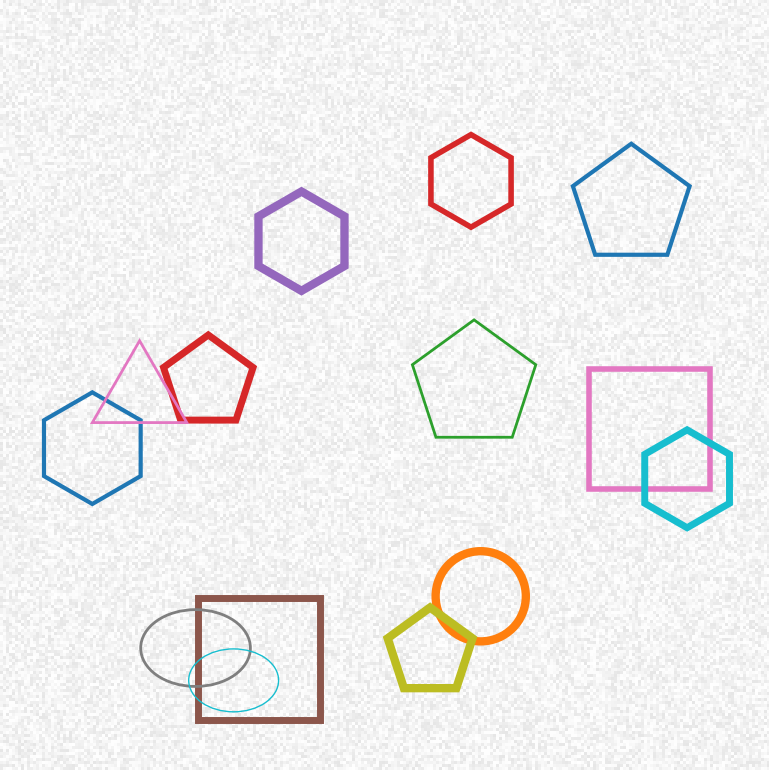[{"shape": "hexagon", "thickness": 1.5, "radius": 0.36, "center": [0.12, 0.418]}, {"shape": "pentagon", "thickness": 1.5, "radius": 0.4, "center": [0.82, 0.734]}, {"shape": "circle", "thickness": 3, "radius": 0.29, "center": [0.624, 0.226]}, {"shape": "pentagon", "thickness": 1, "radius": 0.42, "center": [0.616, 0.5]}, {"shape": "pentagon", "thickness": 2.5, "radius": 0.31, "center": [0.271, 0.504]}, {"shape": "hexagon", "thickness": 2, "radius": 0.3, "center": [0.612, 0.765]}, {"shape": "hexagon", "thickness": 3, "radius": 0.32, "center": [0.392, 0.687]}, {"shape": "square", "thickness": 2.5, "radius": 0.4, "center": [0.337, 0.144]}, {"shape": "triangle", "thickness": 1, "radius": 0.35, "center": [0.181, 0.487]}, {"shape": "square", "thickness": 2, "radius": 0.39, "center": [0.844, 0.443]}, {"shape": "oval", "thickness": 1, "radius": 0.36, "center": [0.254, 0.158]}, {"shape": "pentagon", "thickness": 3, "radius": 0.29, "center": [0.559, 0.153]}, {"shape": "oval", "thickness": 0.5, "radius": 0.29, "center": [0.303, 0.116]}, {"shape": "hexagon", "thickness": 2.5, "radius": 0.32, "center": [0.892, 0.378]}]